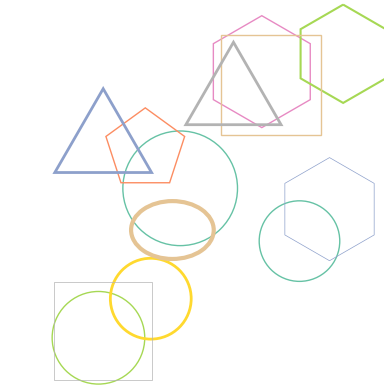[{"shape": "circle", "thickness": 1, "radius": 0.52, "center": [0.778, 0.374]}, {"shape": "circle", "thickness": 1, "radius": 0.74, "center": [0.468, 0.511]}, {"shape": "pentagon", "thickness": 1, "radius": 0.54, "center": [0.377, 0.612]}, {"shape": "hexagon", "thickness": 0.5, "radius": 0.67, "center": [0.856, 0.457]}, {"shape": "triangle", "thickness": 2, "radius": 0.73, "center": [0.268, 0.624]}, {"shape": "hexagon", "thickness": 1, "radius": 0.73, "center": [0.68, 0.814]}, {"shape": "hexagon", "thickness": 1.5, "radius": 0.64, "center": [0.891, 0.86]}, {"shape": "circle", "thickness": 1, "radius": 0.6, "center": [0.256, 0.123]}, {"shape": "circle", "thickness": 2, "radius": 0.52, "center": [0.392, 0.224]}, {"shape": "oval", "thickness": 3, "radius": 0.54, "center": [0.448, 0.403]}, {"shape": "square", "thickness": 1, "radius": 0.65, "center": [0.704, 0.779]}, {"shape": "square", "thickness": 0.5, "radius": 0.64, "center": [0.268, 0.14]}, {"shape": "triangle", "thickness": 2, "radius": 0.71, "center": [0.606, 0.747]}]